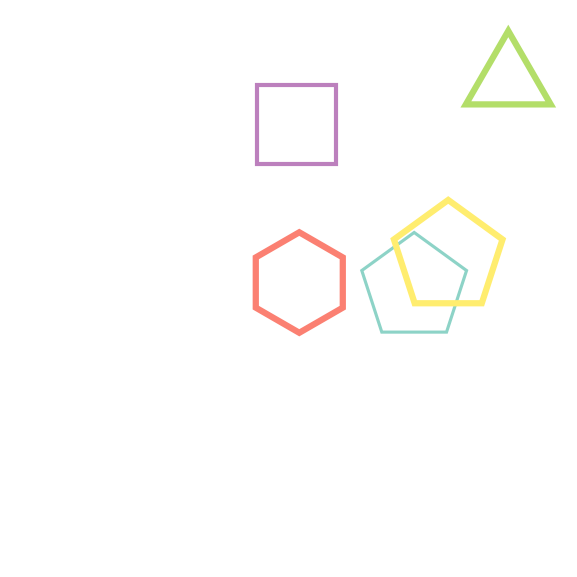[{"shape": "pentagon", "thickness": 1.5, "radius": 0.48, "center": [0.717, 0.501]}, {"shape": "hexagon", "thickness": 3, "radius": 0.43, "center": [0.518, 0.51]}, {"shape": "triangle", "thickness": 3, "radius": 0.42, "center": [0.88, 0.861]}, {"shape": "square", "thickness": 2, "radius": 0.34, "center": [0.513, 0.783]}, {"shape": "pentagon", "thickness": 3, "radius": 0.49, "center": [0.776, 0.554]}]